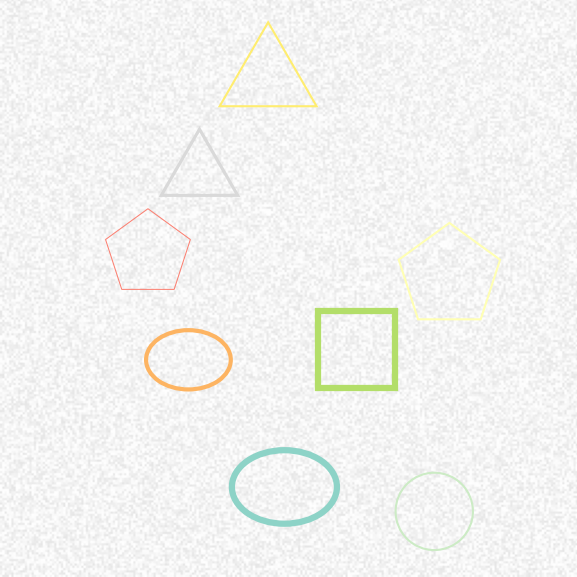[{"shape": "oval", "thickness": 3, "radius": 0.45, "center": [0.492, 0.156]}, {"shape": "pentagon", "thickness": 1, "radius": 0.46, "center": [0.778, 0.521]}, {"shape": "pentagon", "thickness": 0.5, "radius": 0.39, "center": [0.256, 0.561]}, {"shape": "oval", "thickness": 2, "radius": 0.37, "center": [0.326, 0.376]}, {"shape": "square", "thickness": 3, "radius": 0.33, "center": [0.617, 0.394]}, {"shape": "triangle", "thickness": 1.5, "radius": 0.38, "center": [0.345, 0.699]}, {"shape": "circle", "thickness": 1, "radius": 0.33, "center": [0.752, 0.114]}, {"shape": "triangle", "thickness": 1, "radius": 0.48, "center": [0.464, 0.864]}]